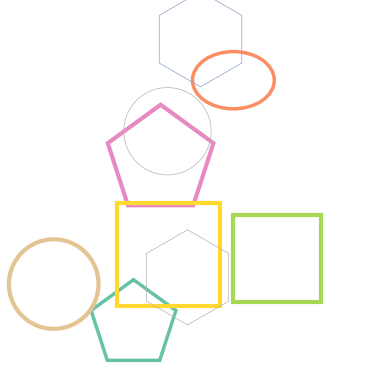[{"shape": "pentagon", "thickness": 2.5, "radius": 0.58, "center": [0.347, 0.158]}, {"shape": "oval", "thickness": 2.5, "radius": 0.53, "center": [0.606, 0.792]}, {"shape": "hexagon", "thickness": 0.5, "radius": 0.62, "center": [0.521, 0.898]}, {"shape": "pentagon", "thickness": 3, "radius": 0.72, "center": [0.417, 0.584]}, {"shape": "square", "thickness": 3, "radius": 0.57, "center": [0.719, 0.328]}, {"shape": "square", "thickness": 3, "radius": 0.67, "center": [0.437, 0.339]}, {"shape": "circle", "thickness": 3, "radius": 0.58, "center": [0.14, 0.262]}, {"shape": "hexagon", "thickness": 0.5, "radius": 0.62, "center": [0.487, 0.28]}, {"shape": "circle", "thickness": 0.5, "radius": 0.57, "center": [0.435, 0.659]}]